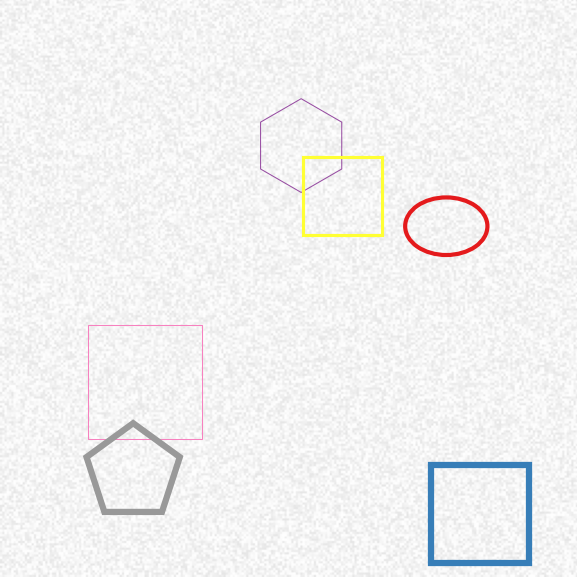[{"shape": "oval", "thickness": 2, "radius": 0.36, "center": [0.773, 0.607]}, {"shape": "square", "thickness": 3, "radius": 0.42, "center": [0.831, 0.109]}, {"shape": "hexagon", "thickness": 0.5, "radius": 0.41, "center": [0.521, 0.747]}, {"shape": "square", "thickness": 1.5, "radius": 0.34, "center": [0.593, 0.66]}, {"shape": "square", "thickness": 0.5, "radius": 0.49, "center": [0.251, 0.337]}, {"shape": "pentagon", "thickness": 3, "radius": 0.42, "center": [0.231, 0.181]}]